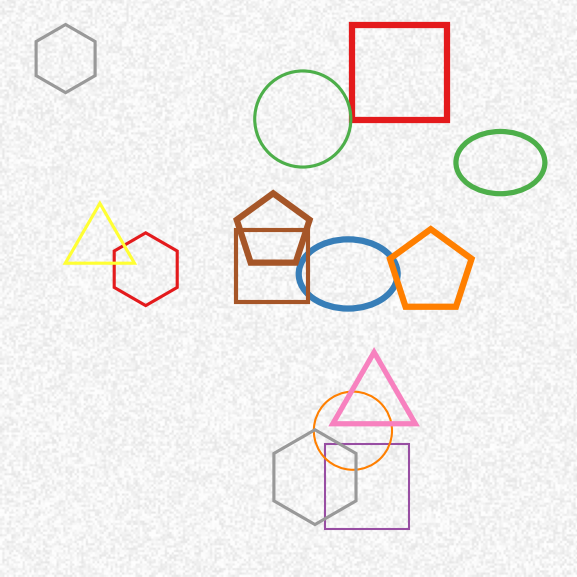[{"shape": "hexagon", "thickness": 1.5, "radius": 0.31, "center": [0.252, 0.533]}, {"shape": "square", "thickness": 3, "radius": 0.41, "center": [0.692, 0.874]}, {"shape": "oval", "thickness": 3, "radius": 0.43, "center": [0.603, 0.525]}, {"shape": "circle", "thickness": 1.5, "radius": 0.42, "center": [0.524, 0.793]}, {"shape": "oval", "thickness": 2.5, "radius": 0.38, "center": [0.867, 0.718]}, {"shape": "square", "thickness": 1, "radius": 0.37, "center": [0.636, 0.157]}, {"shape": "circle", "thickness": 1, "radius": 0.34, "center": [0.611, 0.253]}, {"shape": "pentagon", "thickness": 3, "radius": 0.37, "center": [0.746, 0.528]}, {"shape": "triangle", "thickness": 1.5, "radius": 0.35, "center": [0.173, 0.578]}, {"shape": "square", "thickness": 2, "radius": 0.31, "center": [0.471, 0.539]}, {"shape": "pentagon", "thickness": 3, "radius": 0.33, "center": [0.473, 0.598]}, {"shape": "triangle", "thickness": 2.5, "radius": 0.41, "center": [0.648, 0.307]}, {"shape": "hexagon", "thickness": 1.5, "radius": 0.41, "center": [0.545, 0.173]}, {"shape": "hexagon", "thickness": 1.5, "radius": 0.29, "center": [0.114, 0.898]}]